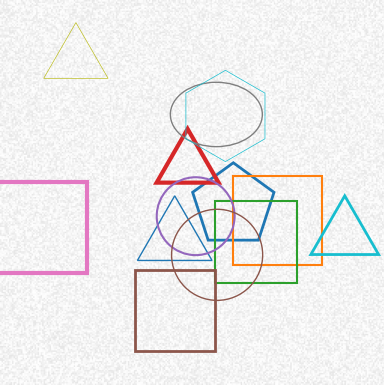[{"shape": "triangle", "thickness": 1, "radius": 0.56, "center": [0.454, 0.379]}, {"shape": "pentagon", "thickness": 2, "radius": 0.56, "center": [0.606, 0.466]}, {"shape": "square", "thickness": 1.5, "radius": 0.58, "center": [0.721, 0.428]}, {"shape": "square", "thickness": 1.5, "radius": 0.53, "center": [0.665, 0.371]}, {"shape": "triangle", "thickness": 3, "radius": 0.46, "center": [0.487, 0.572]}, {"shape": "circle", "thickness": 1.5, "radius": 0.51, "center": [0.508, 0.438]}, {"shape": "square", "thickness": 2, "radius": 0.52, "center": [0.454, 0.194]}, {"shape": "circle", "thickness": 1, "radius": 0.59, "center": [0.564, 0.338]}, {"shape": "square", "thickness": 3, "radius": 0.59, "center": [0.109, 0.409]}, {"shape": "oval", "thickness": 1, "radius": 0.6, "center": [0.562, 0.703]}, {"shape": "triangle", "thickness": 0.5, "radius": 0.48, "center": [0.197, 0.845]}, {"shape": "hexagon", "thickness": 0.5, "radius": 0.59, "center": [0.586, 0.699]}, {"shape": "triangle", "thickness": 2, "radius": 0.51, "center": [0.895, 0.39]}]